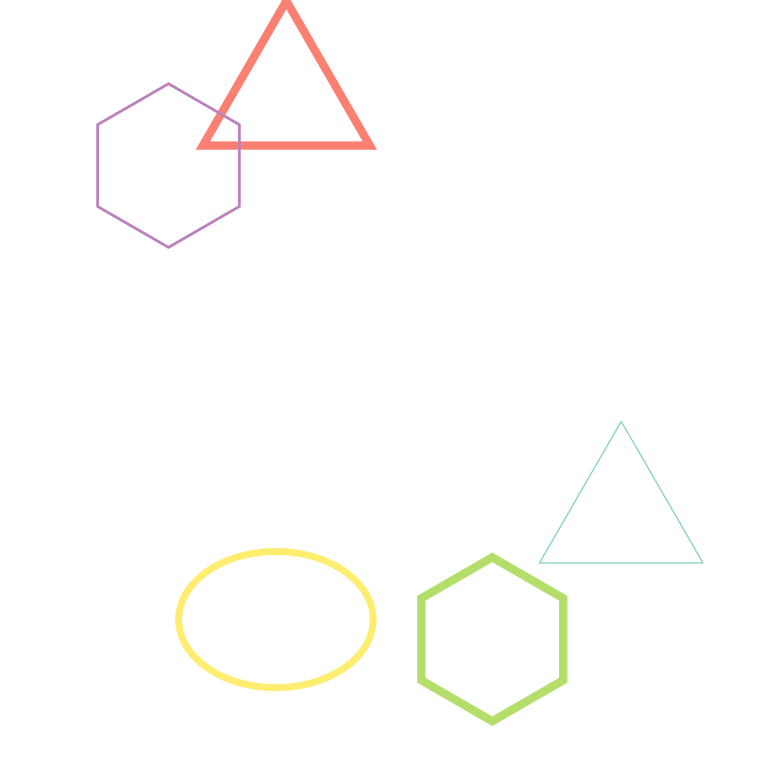[{"shape": "triangle", "thickness": 0.5, "radius": 0.61, "center": [0.807, 0.33]}, {"shape": "triangle", "thickness": 3, "radius": 0.63, "center": [0.372, 0.874]}, {"shape": "hexagon", "thickness": 3, "radius": 0.53, "center": [0.639, 0.17]}, {"shape": "hexagon", "thickness": 1, "radius": 0.53, "center": [0.219, 0.785]}, {"shape": "oval", "thickness": 2.5, "radius": 0.63, "center": [0.358, 0.195]}]